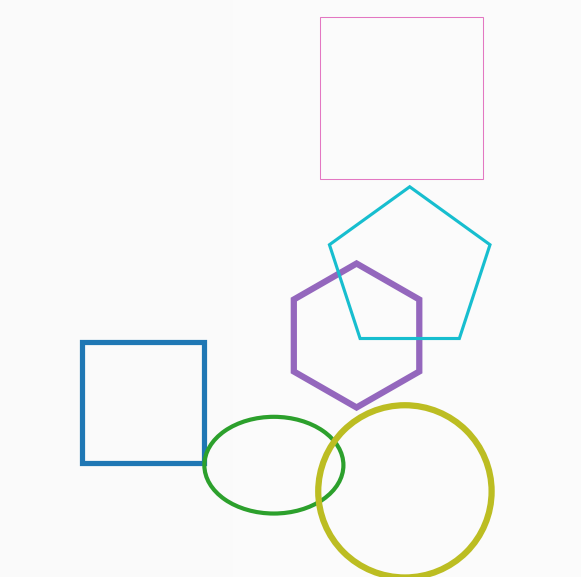[{"shape": "square", "thickness": 2.5, "radius": 0.53, "center": [0.246, 0.302]}, {"shape": "oval", "thickness": 2, "radius": 0.6, "center": [0.471, 0.194]}, {"shape": "hexagon", "thickness": 3, "radius": 0.62, "center": [0.613, 0.418]}, {"shape": "square", "thickness": 0.5, "radius": 0.7, "center": [0.691, 0.829]}, {"shape": "circle", "thickness": 3, "radius": 0.75, "center": [0.697, 0.148]}, {"shape": "pentagon", "thickness": 1.5, "radius": 0.73, "center": [0.705, 0.53]}]